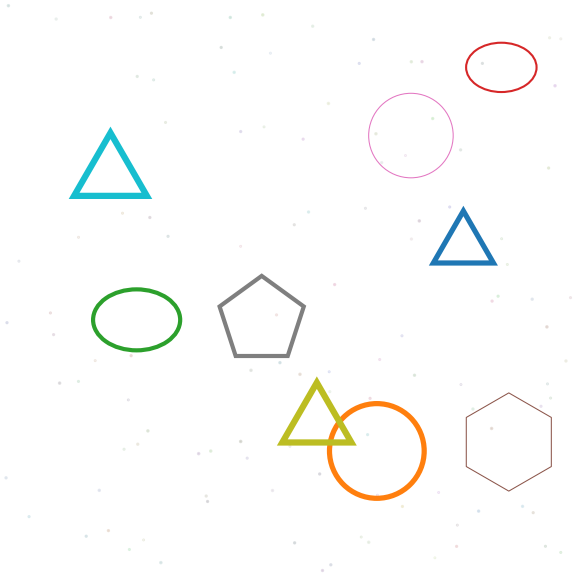[{"shape": "triangle", "thickness": 2.5, "radius": 0.3, "center": [0.802, 0.574]}, {"shape": "circle", "thickness": 2.5, "radius": 0.41, "center": [0.653, 0.218]}, {"shape": "oval", "thickness": 2, "radius": 0.38, "center": [0.237, 0.445]}, {"shape": "oval", "thickness": 1, "radius": 0.3, "center": [0.868, 0.882]}, {"shape": "hexagon", "thickness": 0.5, "radius": 0.43, "center": [0.881, 0.234]}, {"shape": "circle", "thickness": 0.5, "radius": 0.37, "center": [0.712, 0.764]}, {"shape": "pentagon", "thickness": 2, "radius": 0.38, "center": [0.453, 0.445]}, {"shape": "triangle", "thickness": 3, "radius": 0.35, "center": [0.549, 0.267]}, {"shape": "triangle", "thickness": 3, "radius": 0.36, "center": [0.191, 0.696]}]